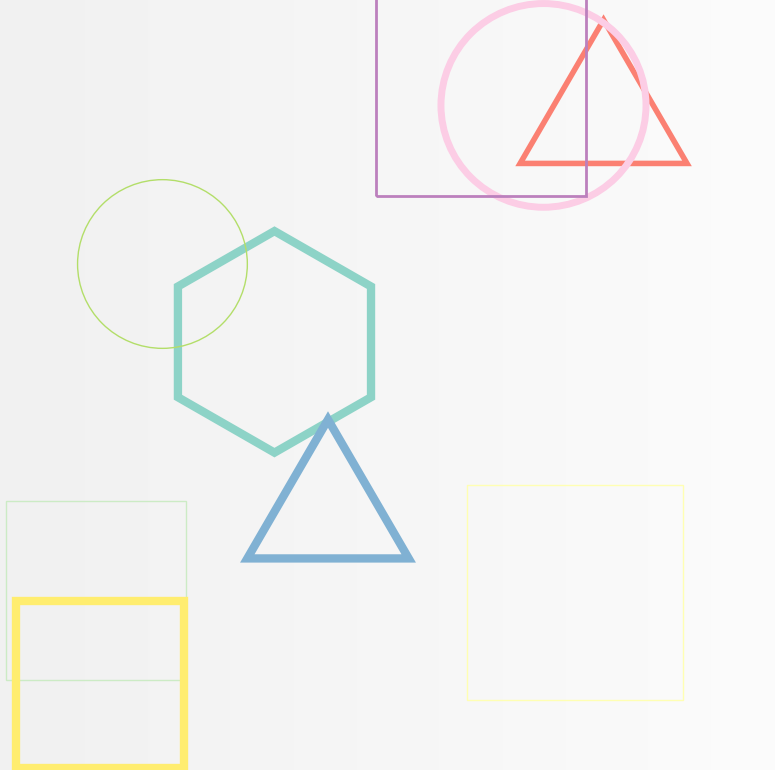[{"shape": "hexagon", "thickness": 3, "radius": 0.72, "center": [0.354, 0.556]}, {"shape": "square", "thickness": 0.5, "radius": 0.7, "center": [0.742, 0.23]}, {"shape": "triangle", "thickness": 2, "radius": 0.62, "center": [0.779, 0.85]}, {"shape": "triangle", "thickness": 3, "radius": 0.6, "center": [0.423, 0.335]}, {"shape": "circle", "thickness": 0.5, "radius": 0.55, "center": [0.21, 0.657]}, {"shape": "circle", "thickness": 2.5, "radius": 0.66, "center": [0.701, 0.863]}, {"shape": "square", "thickness": 1, "radius": 0.68, "center": [0.62, 0.881]}, {"shape": "square", "thickness": 0.5, "radius": 0.58, "center": [0.124, 0.233]}, {"shape": "square", "thickness": 3, "radius": 0.54, "center": [0.129, 0.111]}]